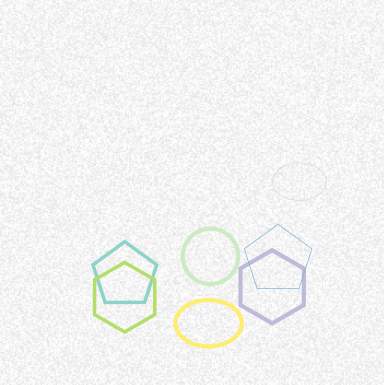[{"shape": "pentagon", "thickness": 2.5, "radius": 0.44, "center": [0.324, 0.285]}, {"shape": "hexagon", "thickness": 3, "radius": 0.47, "center": [0.707, 0.255]}, {"shape": "pentagon", "thickness": 0.5, "radius": 0.46, "center": [0.722, 0.325]}, {"shape": "hexagon", "thickness": 2.5, "radius": 0.45, "center": [0.324, 0.228]}, {"shape": "oval", "thickness": 0.5, "radius": 0.35, "center": [0.778, 0.528]}, {"shape": "circle", "thickness": 3, "radius": 0.36, "center": [0.547, 0.334]}, {"shape": "oval", "thickness": 3, "radius": 0.43, "center": [0.542, 0.161]}]